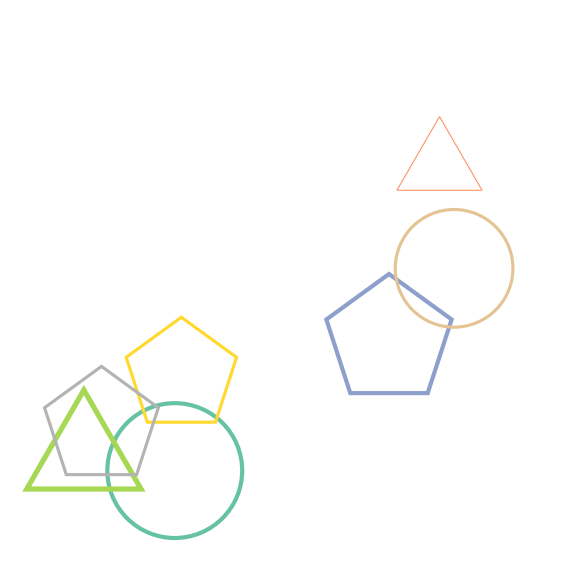[{"shape": "circle", "thickness": 2, "radius": 0.58, "center": [0.303, 0.184]}, {"shape": "triangle", "thickness": 0.5, "radius": 0.43, "center": [0.761, 0.712]}, {"shape": "pentagon", "thickness": 2, "radius": 0.57, "center": [0.674, 0.411]}, {"shape": "triangle", "thickness": 2.5, "radius": 0.57, "center": [0.145, 0.209]}, {"shape": "pentagon", "thickness": 1.5, "radius": 0.5, "center": [0.314, 0.349]}, {"shape": "circle", "thickness": 1.5, "radius": 0.51, "center": [0.786, 0.534]}, {"shape": "pentagon", "thickness": 1.5, "radius": 0.52, "center": [0.176, 0.261]}]